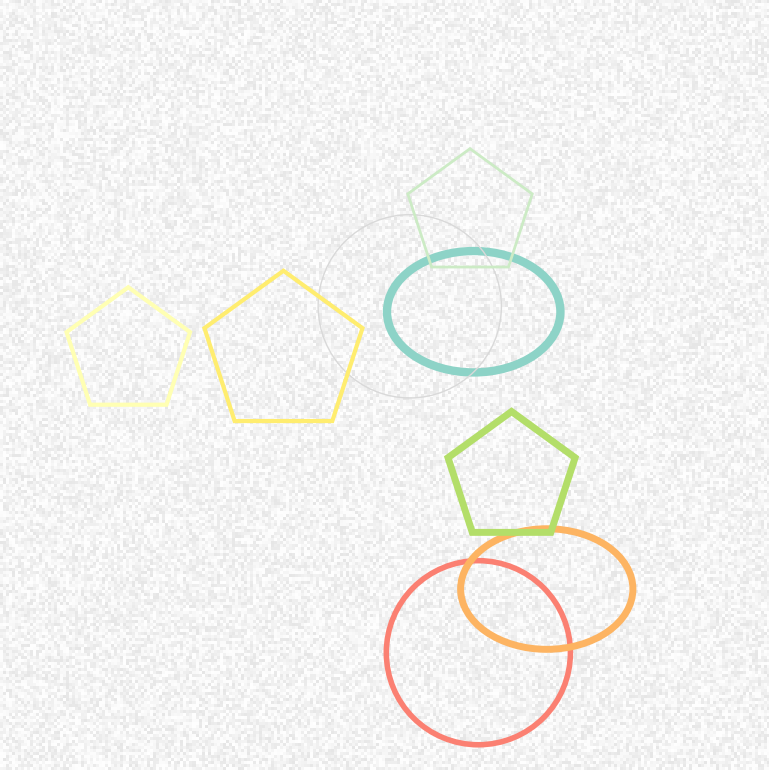[{"shape": "oval", "thickness": 3, "radius": 0.56, "center": [0.615, 0.595]}, {"shape": "pentagon", "thickness": 1.5, "radius": 0.42, "center": [0.167, 0.543]}, {"shape": "circle", "thickness": 2, "radius": 0.6, "center": [0.621, 0.152]}, {"shape": "oval", "thickness": 2.5, "radius": 0.56, "center": [0.71, 0.235]}, {"shape": "pentagon", "thickness": 2.5, "radius": 0.43, "center": [0.664, 0.379]}, {"shape": "circle", "thickness": 0.5, "radius": 0.6, "center": [0.532, 0.602]}, {"shape": "pentagon", "thickness": 1, "radius": 0.42, "center": [0.61, 0.722]}, {"shape": "pentagon", "thickness": 1.5, "radius": 0.54, "center": [0.368, 0.54]}]